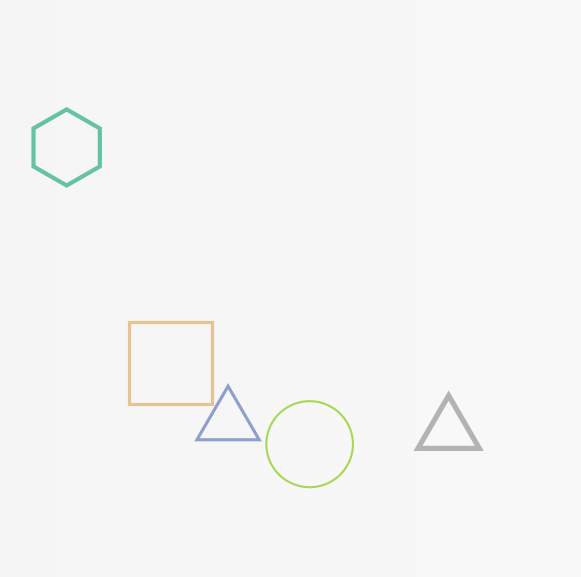[{"shape": "hexagon", "thickness": 2, "radius": 0.33, "center": [0.115, 0.744]}, {"shape": "triangle", "thickness": 1.5, "radius": 0.31, "center": [0.392, 0.269]}, {"shape": "circle", "thickness": 1, "radius": 0.37, "center": [0.533, 0.23]}, {"shape": "square", "thickness": 1.5, "radius": 0.36, "center": [0.294, 0.371]}, {"shape": "triangle", "thickness": 2.5, "radius": 0.3, "center": [0.772, 0.253]}]